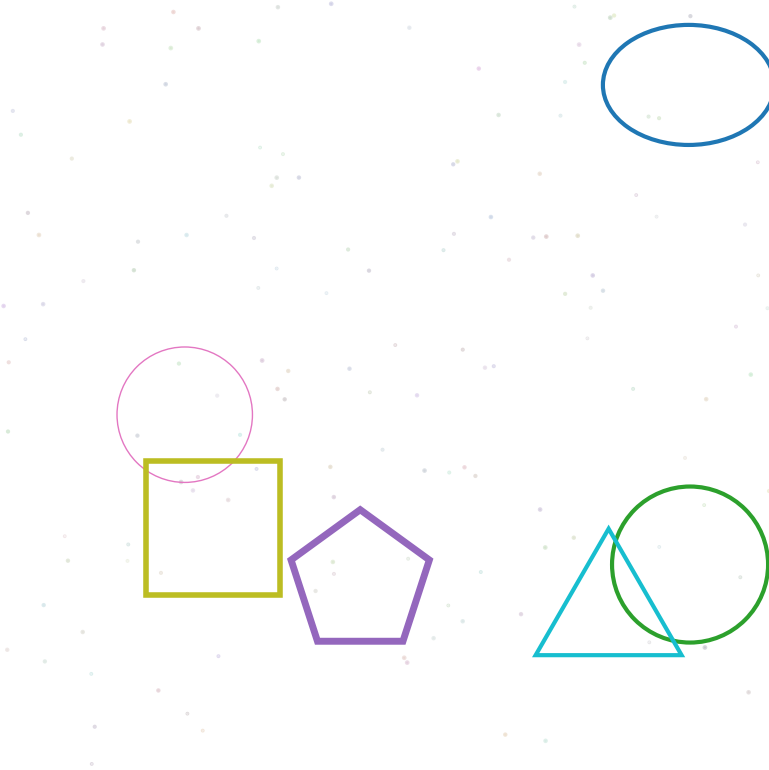[{"shape": "oval", "thickness": 1.5, "radius": 0.56, "center": [0.894, 0.89]}, {"shape": "circle", "thickness": 1.5, "radius": 0.51, "center": [0.896, 0.267]}, {"shape": "pentagon", "thickness": 2.5, "radius": 0.47, "center": [0.468, 0.244]}, {"shape": "circle", "thickness": 0.5, "radius": 0.44, "center": [0.24, 0.461]}, {"shape": "square", "thickness": 2, "radius": 0.44, "center": [0.277, 0.314]}, {"shape": "triangle", "thickness": 1.5, "radius": 0.55, "center": [0.79, 0.204]}]